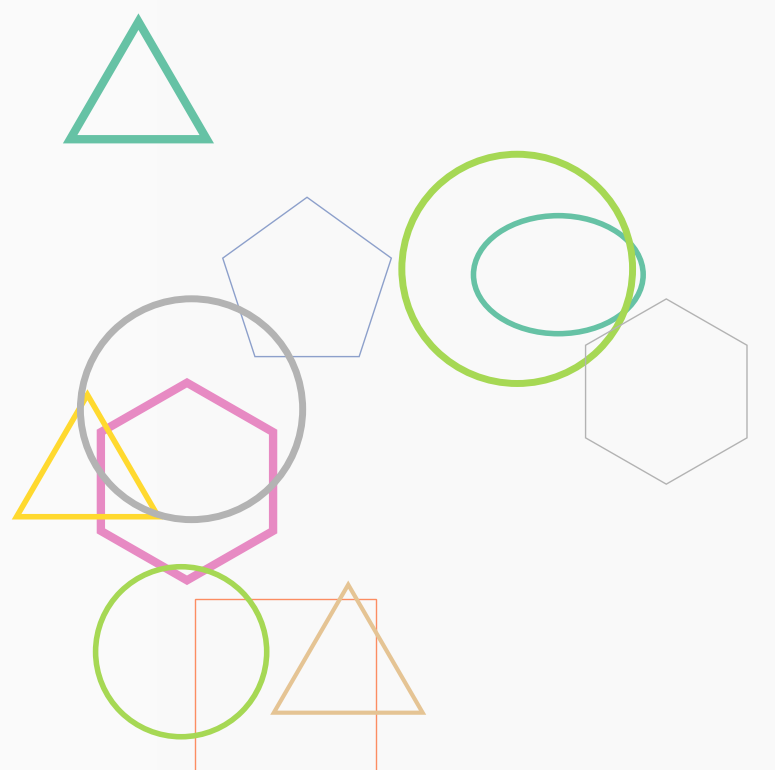[{"shape": "oval", "thickness": 2, "radius": 0.55, "center": [0.72, 0.643]}, {"shape": "triangle", "thickness": 3, "radius": 0.51, "center": [0.179, 0.87]}, {"shape": "square", "thickness": 0.5, "radius": 0.58, "center": [0.368, 0.106]}, {"shape": "pentagon", "thickness": 0.5, "radius": 0.57, "center": [0.396, 0.629]}, {"shape": "hexagon", "thickness": 3, "radius": 0.64, "center": [0.241, 0.375]}, {"shape": "circle", "thickness": 2.5, "radius": 0.74, "center": [0.667, 0.651]}, {"shape": "circle", "thickness": 2, "radius": 0.55, "center": [0.234, 0.154]}, {"shape": "triangle", "thickness": 2, "radius": 0.53, "center": [0.113, 0.382]}, {"shape": "triangle", "thickness": 1.5, "radius": 0.55, "center": [0.449, 0.13]}, {"shape": "circle", "thickness": 2.5, "radius": 0.72, "center": [0.247, 0.469]}, {"shape": "hexagon", "thickness": 0.5, "radius": 0.6, "center": [0.86, 0.492]}]